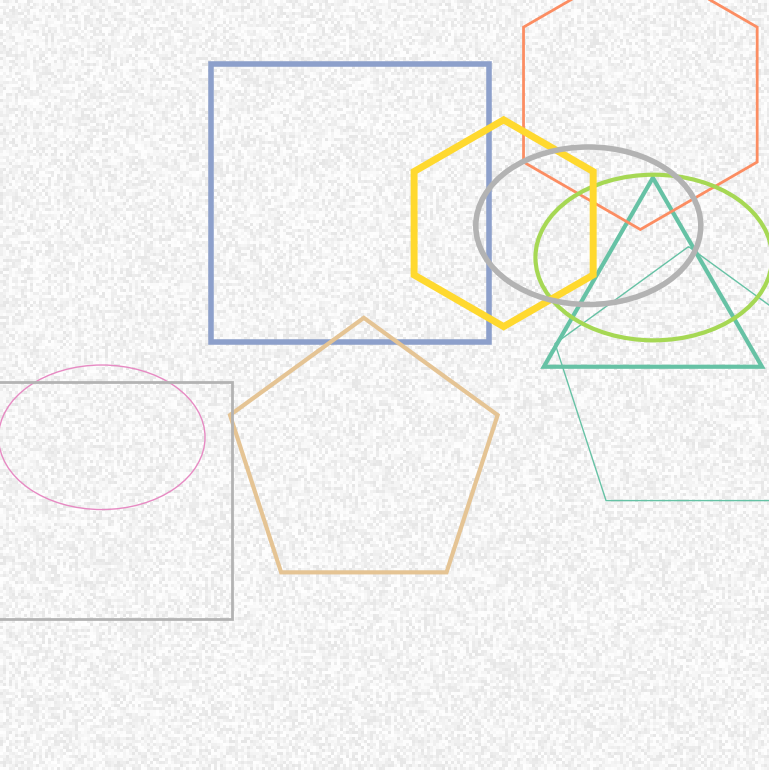[{"shape": "pentagon", "thickness": 0.5, "radius": 0.91, "center": [0.894, 0.497]}, {"shape": "triangle", "thickness": 1.5, "radius": 0.82, "center": [0.848, 0.606]}, {"shape": "hexagon", "thickness": 1, "radius": 0.88, "center": [0.832, 0.877]}, {"shape": "square", "thickness": 2, "radius": 0.9, "center": [0.454, 0.737]}, {"shape": "oval", "thickness": 0.5, "radius": 0.67, "center": [0.132, 0.432]}, {"shape": "oval", "thickness": 1.5, "radius": 0.77, "center": [0.849, 0.666]}, {"shape": "hexagon", "thickness": 2.5, "radius": 0.67, "center": [0.654, 0.71]}, {"shape": "pentagon", "thickness": 1.5, "radius": 0.91, "center": [0.473, 0.405]}, {"shape": "square", "thickness": 1, "radius": 0.77, "center": [0.148, 0.35]}, {"shape": "oval", "thickness": 2, "radius": 0.73, "center": [0.764, 0.707]}]